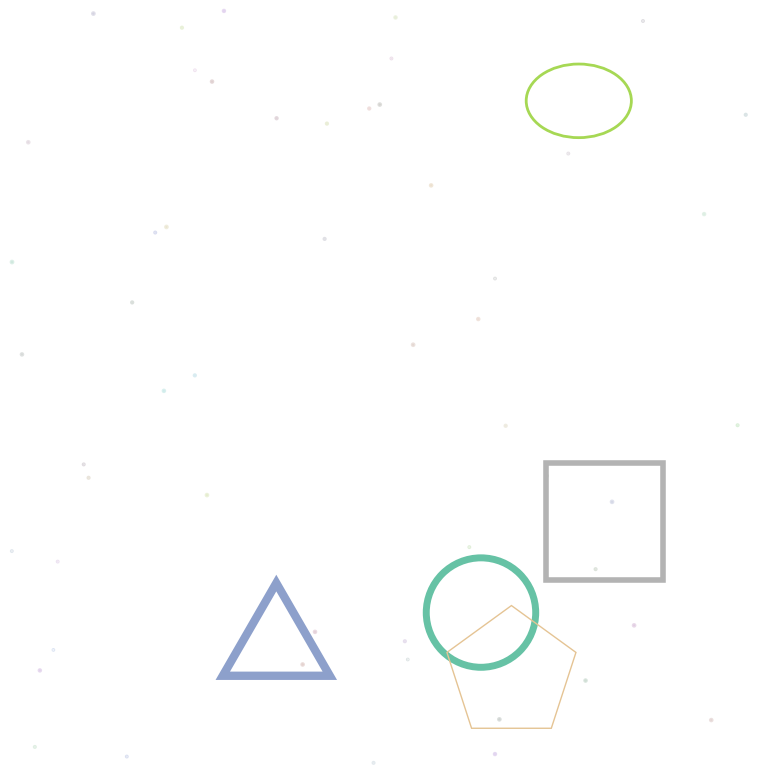[{"shape": "circle", "thickness": 2.5, "radius": 0.36, "center": [0.625, 0.204]}, {"shape": "triangle", "thickness": 3, "radius": 0.4, "center": [0.359, 0.163]}, {"shape": "oval", "thickness": 1, "radius": 0.34, "center": [0.752, 0.869]}, {"shape": "pentagon", "thickness": 0.5, "radius": 0.44, "center": [0.664, 0.125]}, {"shape": "square", "thickness": 2, "radius": 0.38, "center": [0.785, 0.323]}]